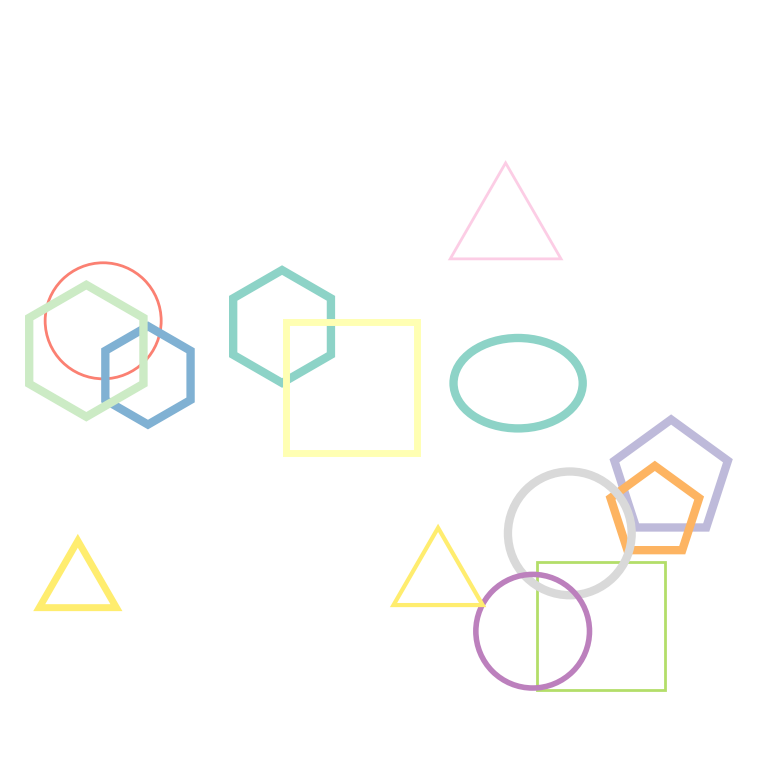[{"shape": "oval", "thickness": 3, "radius": 0.42, "center": [0.673, 0.502]}, {"shape": "hexagon", "thickness": 3, "radius": 0.37, "center": [0.366, 0.576]}, {"shape": "square", "thickness": 2.5, "radius": 0.42, "center": [0.456, 0.497]}, {"shape": "pentagon", "thickness": 3, "radius": 0.39, "center": [0.872, 0.378]}, {"shape": "circle", "thickness": 1, "radius": 0.38, "center": [0.134, 0.583]}, {"shape": "hexagon", "thickness": 3, "radius": 0.32, "center": [0.192, 0.513]}, {"shape": "pentagon", "thickness": 3, "radius": 0.3, "center": [0.85, 0.334]}, {"shape": "square", "thickness": 1, "radius": 0.42, "center": [0.78, 0.188]}, {"shape": "triangle", "thickness": 1, "radius": 0.42, "center": [0.657, 0.705]}, {"shape": "circle", "thickness": 3, "radius": 0.4, "center": [0.74, 0.307]}, {"shape": "circle", "thickness": 2, "radius": 0.37, "center": [0.692, 0.18]}, {"shape": "hexagon", "thickness": 3, "radius": 0.43, "center": [0.112, 0.544]}, {"shape": "triangle", "thickness": 1.5, "radius": 0.33, "center": [0.569, 0.248]}, {"shape": "triangle", "thickness": 2.5, "radius": 0.29, "center": [0.101, 0.24]}]